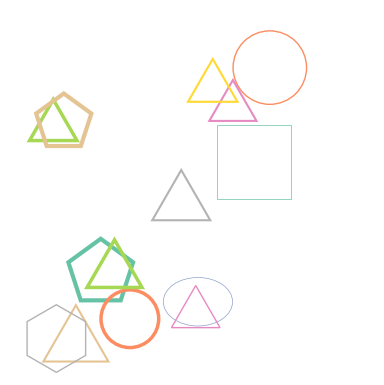[{"shape": "pentagon", "thickness": 3, "radius": 0.44, "center": [0.262, 0.291]}, {"shape": "square", "thickness": 0.5, "radius": 0.48, "center": [0.659, 0.578]}, {"shape": "circle", "thickness": 1, "radius": 0.48, "center": [0.701, 0.824]}, {"shape": "circle", "thickness": 2.5, "radius": 0.37, "center": [0.337, 0.172]}, {"shape": "oval", "thickness": 0.5, "radius": 0.45, "center": [0.514, 0.216]}, {"shape": "triangle", "thickness": 1.5, "radius": 0.35, "center": [0.605, 0.721]}, {"shape": "triangle", "thickness": 1, "radius": 0.36, "center": [0.508, 0.185]}, {"shape": "triangle", "thickness": 2.5, "radius": 0.36, "center": [0.138, 0.67]}, {"shape": "triangle", "thickness": 2.5, "radius": 0.41, "center": [0.297, 0.295]}, {"shape": "triangle", "thickness": 1.5, "radius": 0.37, "center": [0.553, 0.773]}, {"shape": "pentagon", "thickness": 3, "radius": 0.38, "center": [0.166, 0.682]}, {"shape": "triangle", "thickness": 1.5, "radius": 0.49, "center": [0.197, 0.11]}, {"shape": "hexagon", "thickness": 1, "radius": 0.44, "center": [0.146, 0.121]}, {"shape": "triangle", "thickness": 1.5, "radius": 0.44, "center": [0.471, 0.471]}]